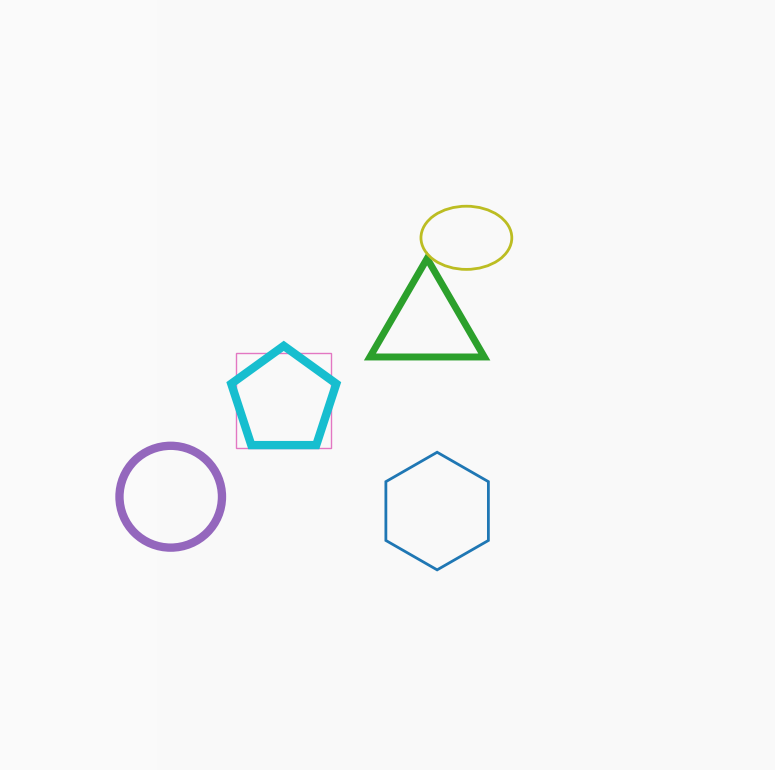[{"shape": "hexagon", "thickness": 1, "radius": 0.38, "center": [0.564, 0.336]}, {"shape": "triangle", "thickness": 2.5, "radius": 0.43, "center": [0.551, 0.579]}, {"shape": "circle", "thickness": 3, "radius": 0.33, "center": [0.22, 0.355]}, {"shape": "square", "thickness": 0.5, "radius": 0.31, "center": [0.366, 0.479]}, {"shape": "oval", "thickness": 1, "radius": 0.29, "center": [0.602, 0.691]}, {"shape": "pentagon", "thickness": 3, "radius": 0.36, "center": [0.366, 0.48]}]